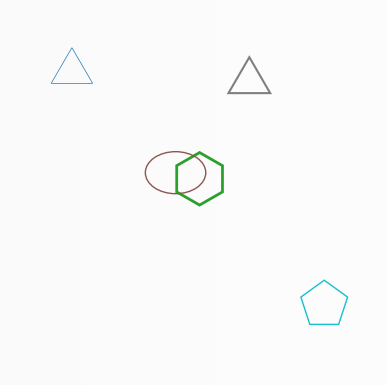[{"shape": "triangle", "thickness": 0.5, "radius": 0.31, "center": [0.186, 0.814]}, {"shape": "hexagon", "thickness": 2, "radius": 0.34, "center": [0.515, 0.536]}, {"shape": "oval", "thickness": 1, "radius": 0.39, "center": [0.453, 0.551]}, {"shape": "triangle", "thickness": 1.5, "radius": 0.31, "center": [0.643, 0.789]}, {"shape": "pentagon", "thickness": 1, "radius": 0.32, "center": [0.837, 0.209]}]